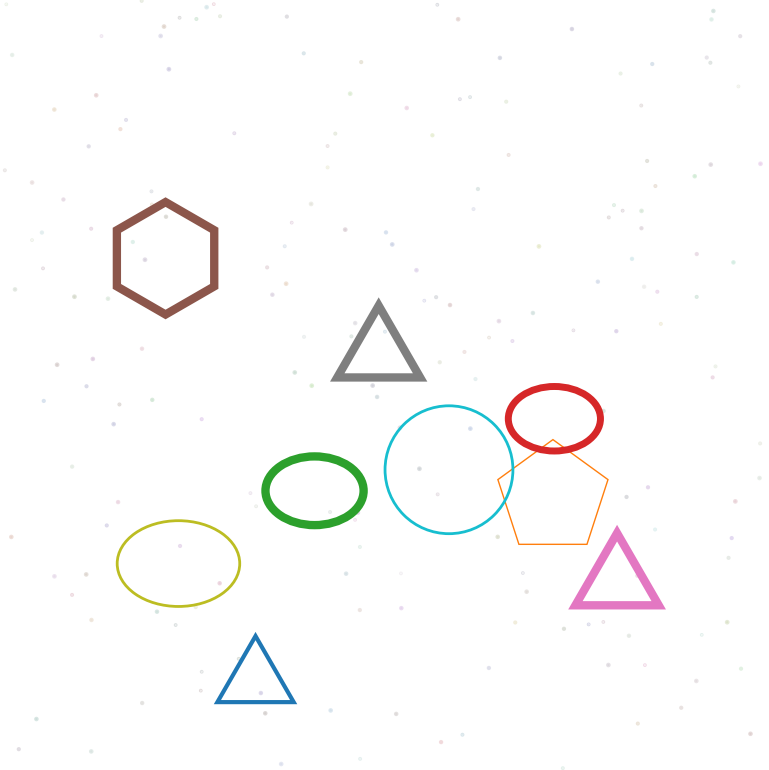[{"shape": "triangle", "thickness": 1.5, "radius": 0.29, "center": [0.332, 0.117]}, {"shape": "pentagon", "thickness": 0.5, "radius": 0.38, "center": [0.718, 0.354]}, {"shape": "oval", "thickness": 3, "radius": 0.32, "center": [0.408, 0.363]}, {"shape": "oval", "thickness": 2.5, "radius": 0.3, "center": [0.72, 0.456]}, {"shape": "hexagon", "thickness": 3, "radius": 0.37, "center": [0.215, 0.665]}, {"shape": "triangle", "thickness": 3, "radius": 0.31, "center": [0.801, 0.245]}, {"shape": "triangle", "thickness": 3, "radius": 0.31, "center": [0.492, 0.541]}, {"shape": "oval", "thickness": 1, "radius": 0.4, "center": [0.232, 0.268]}, {"shape": "circle", "thickness": 1, "radius": 0.42, "center": [0.583, 0.39]}]